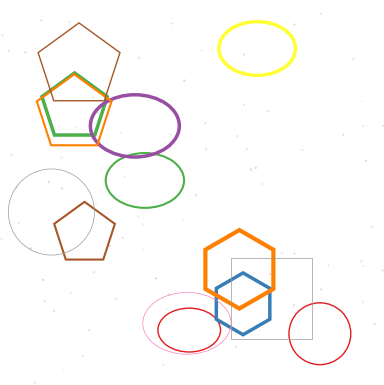[{"shape": "circle", "thickness": 1, "radius": 0.4, "center": [0.831, 0.133]}, {"shape": "oval", "thickness": 1, "radius": 0.41, "center": [0.491, 0.143]}, {"shape": "hexagon", "thickness": 2.5, "radius": 0.4, "center": [0.631, 0.211]}, {"shape": "oval", "thickness": 1.5, "radius": 0.51, "center": [0.376, 0.531]}, {"shape": "pentagon", "thickness": 2.5, "radius": 0.45, "center": [0.194, 0.721]}, {"shape": "oval", "thickness": 2.5, "radius": 0.58, "center": [0.35, 0.673]}, {"shape": "hexagon", "thickness": 3, "radius": 0.51, "center": [0.622, 0.301]}, {"shape": "pentagon", "thickness": 1.5, "radius": 0.51, "center": [0.193, 0.705]}, {"shape": "oval", "thickness": 2.5, "radius": 0.5, "center": [0.668, 0.874]}, {"shape": "pentagon", "thickness": 1.5, "radius": 0.41, "center": [0.22, 0.393]}, {"shape": "pentagon", "thickness": 1, "radius": 0.56, "center": [0.205, 0.829]}, {"shape": "oval", "thickness": 0.5, "radius": 0.57, "center": [0.486, 0.16]}, {"shape": "circle", "thickness": 0.5, "radius": 0.56, "center": [0.134, 0.449]}, {"shape": "square", "thickness": 0.5, "radius": 0.53, "center": [0.704, 0.224]}]